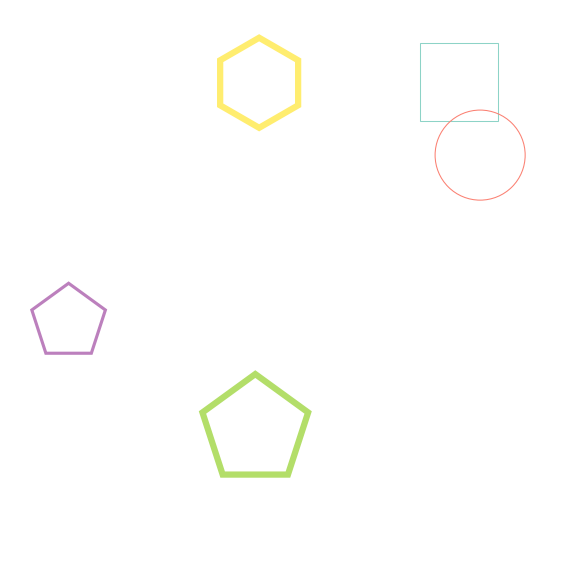[{"shape": "square", "thickness": 0.5, "radius": 0.33, "center": [0.795, 0.857]}, {"shape": "circle", "thickness": 0.5, "radius": 0.39, "center": [0.831, 0.731]}, {"shape": "pentagon", "thickness": 3, "radius": 0.48, "center": [0.442, 0.255]}, {"shape": "pentagon", "thickness": 1.5, "radius": 0.33, "center": [0.119, 0.442]}, {"shape": "hexagon", "thickness": 3, "radius": 0.39, "center": [0.449, 0.856]}]